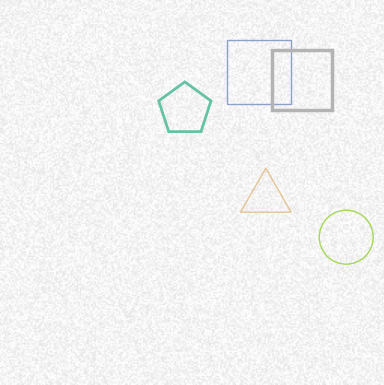[{"shape": "pentagon", "thickness": 2, "radius": 0.36, "center": [0.48, 0.716]}, {"shape": "square", "thickness": 1, "radius": 0.41, "center": [0.673, 0.813]}, {"shape": "circle", "thickness": 1, "radius": 0.35, "center": [0.899, 0.384]}, {"shape": "triangle", "thickness": 1, "radius": 0.38, "center": [0.69, 0.487]}, {"shape": "square", "thickness": 2.5, "radius": 0.39, "center": [0.784, 0.792]}]